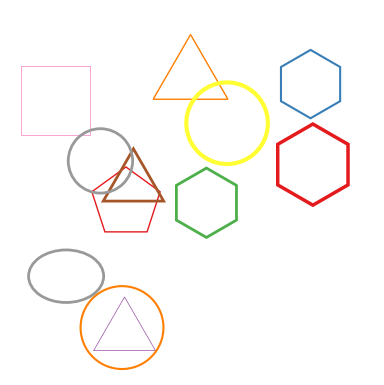[{"shape": "hexagon", "thickness": 2.5, "radius": 0.53, "center": [0.813, 0.572]}, {"shape": "pentagon", "thickness": 1, "radius": 0.47, "center": [0.327, 0.473]}, {"shape": "hexagon", "thickness": 1.5, "radius": 0.44, "center": [0.807, 0.782]}, {"shape": "hexagon", "thickness": 2, "radius": 0.45, "center": [0.536, 0.473]}, {"shape": "triangle", "thickness": 0.5, "radius": 0.46, "center": [0.324, 0.136]}, {"shape": "triangle", "thickness": 1, "radius": 0.56, "center": [0.495, 0.798]}, {"shape": "circle", "thickness": 1.5, "radius": 0.54, "center": [0.317, 0.149]}, {"shape": "circle", "thickness": 3, "radius": 0.53, "center": [0.59, 0.68]}, {"shape": "triangle", "thickness": 2, "radius": 0.45, "center": [0.347, 0.523]}, {"shape": "square", "thickness": 0.5, "radius": 0.45, "center": [0.144, 0.739]}, {"shape": "oval", "thickness": 2, "radius": 0.49, "center": [0.172, 0.283]}, {"shape": "circle", "thickness": 2, "radius": 0.42, "center": [0.261, 0.582]}]